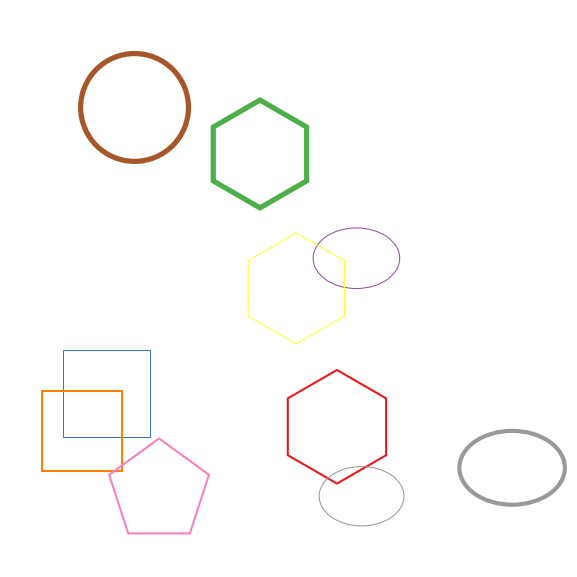[{"shape": "hexagon", "thickness": 1, "radius": 0.49, "center": [0.584, 0.26]}, {"shape": "square", "thickness": 0.5, "radius": 0.38, "center": [0.184, 0.318]}, {"shape": "hexagon", "thickness": 2.5, "radius": 0.47, "center": [0.45, 0.733]}, {"shape": "oval", "thickness": 0.5, "radius": 0.37, "center": [0.617, 0.552]}, {"shape": "square", "thickness": 1, "radius": 0.35, "center": [0.142, 0.252]}, {"shape": "hexagon", "thickness": 0.5, "radius": 0.48, "center": [0.513, 0.5]}, {"shape": "circle", "thickness": 2.5, "radius": 0.47, "center": [0.233, 0.813]}, {"shape": "pentagon", "thickness": 1, "radius": 0.45, "center": [0.275, 0.149]}, {"shape": "oval", "thickness": 2, "radius": 0.46, "center": [0.887, 0.189]}, {"shape": "oval", "thickness": 0.5, "radius": 0.37, "center": [0.626, 0.14]}]